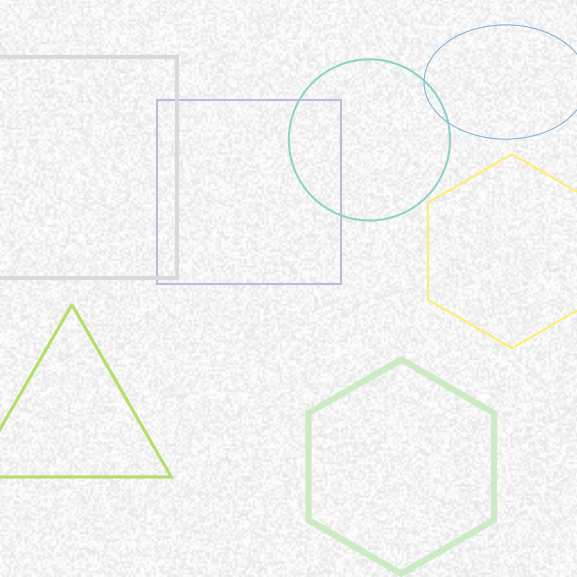[{"shape": "circle", "thickness": 1, "radius": 0.7, "center": [0.64, 0.757]}, {"shape": "square", "thickness": 1, "radius": 0.8, "center": [0.431, 0.666]}, {"shape": "oval", "thickness": 0.5, "radius": 0.71, "center": [0.876, 0.857]}, {"shape": "triangle", "thickness": 1.5, "radius": 0.99, "center": [0.124, 0.273]}, {"shape": "square", "thickness": 2, "radius": 0.96, "center": [0.115, 0.71]}, {"shape": "hexagon", "thickness": 3, "radius": 0.93, "center": [0.695, 0.191]}, {"shape": "hexagon", "thickness": 1, "radius": 0.84, "center": [0.886, 0.564]}]